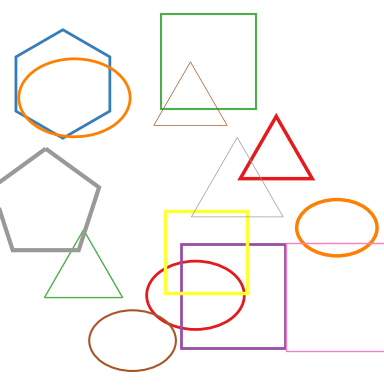[{"shape": "triangle", "thickness": 2.5, "radius": 0.54, "center": [0.718, 0.59]}, {"shape": "oval", "thickness": 2, "radius": 0.63, "center": [0.508, 0.233]}, {"shape": "hexagon", "thickness": 2, "radius": 0.7, "center": [0.163, 0.782]}, {"shape": "triangle", "thickness": 1, "radius": 0.59, "center": [0.217, 0.286]}, {"shape": "square", "thickness": 1.5, "radius": 0.62, "center": [0.542, 0.84]}, {"shape": "square", "thickness": 2, "radius": 0.67, "center": [0.605, 0.231]}, {"shape": "oval", "thickness": 2.5, "radius": 0.52, "center": [0.875, 0.409]}, {"shape": "oval", "thickness": 2, "radius": 0.72, "center": [0.193, 0.746]}, {"shape": "square", "thickness": 2.5, "radius": 0.53, "center": [0.536, 0.345]}, {"shape": "triangle", "thickness": 0.5, "radius": 0.55, "center": [0.495, 0.729]}, {"shape": "oval", "thickness": 1.5, "radius": 0.56, "center": [0.344, 0.115]}, {"shape": "square", "thickness": 1, "radius": 0.7, "center": [0.885, 0.229]}, {"shape": "pentagon", "thickness": 3, "radius": 0.73, "center": [0.119, 0.468]}, {"shape": "triangle", "thickness": 0.5, "radius": 0.69, "center": [0.616, 0.505]}]